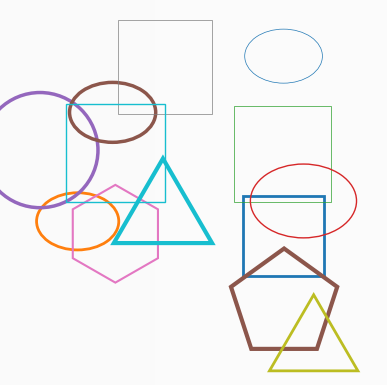[{"shape": "square", "thickness": 2, "radius": 0.52, "center": [0.732, 0.387]}, {"shape": "oval", "thickness": 0.5, "radius": 0.5, "center": [0.732, 0.854]}, {"shape": "oval", "thickness": 2, "radius": 0.53, "center": [0.2, 0.425]}, {"shape": "square", "thickness": 0.5, "radius": 0.62, "center": [0.729, 0.601]}, {"shape": "oval", "thickness": 1, "radius": 0.68, "center": [0.783, 0.478]}, {"shape": "circle", "thickness": 2.5, "radius": 0.75, "center": [0.103, 0.61]}, {"shape": "pentagon", "thickness": 3, "radius": 0.72, "center": [0.733, 0.21]}, {"shape": "oval", "thickness": 2.5, "radius": 0.56, "center": [0.291, 0.708]}, {"shape": "hexagon", "thickness": 1.5, "radius": 0.63, "center": [0.298, 0.393]}, {"shape": "square", "thickness": 0.5, "radius": 0.61, "center": [0.425, 0.825]}, {"shape": "triangle", "thickness": 2, "radius": 0.66, "center": [0.809, 0.103]}, {"shape": "square", "thickness": 1, "radius": 0.64, "center": [0.299, 0.602]}, {"shape": "triangle", "thickness": 3, "radius": 0.73, "center": [0.42, 0.442]}]